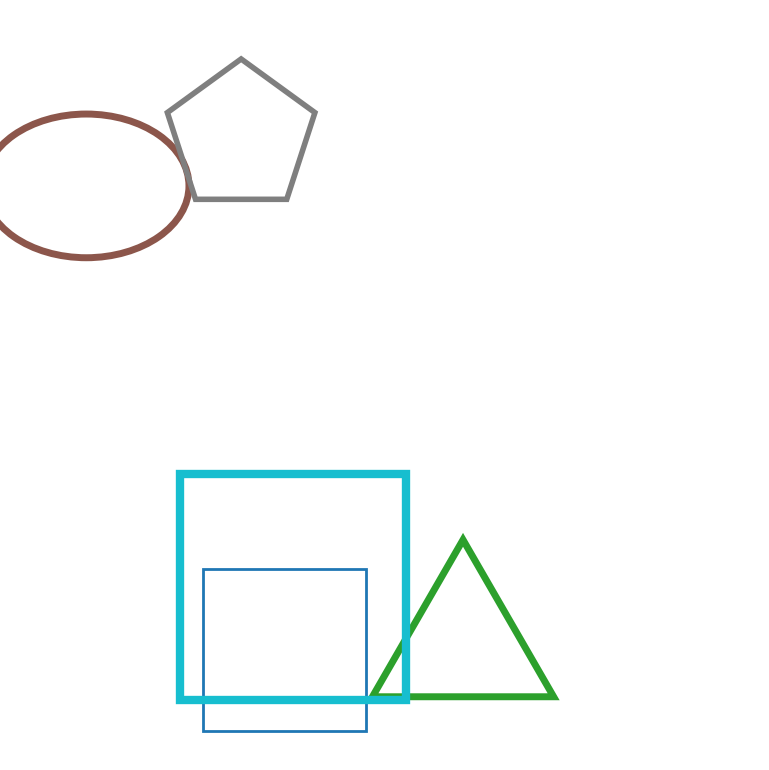[{"shape": "square", "thickness": 1, "radius": 0.53, "center": [0.369, 0.156]}, {"shape": "triangle", "thickness": 2.5, "radius": 0.68, "center": [0.601, 0.163]}, {"shape": "oval", "thickness": 2.5, "radius": 0.67, "center": [0.112, 0.759]}, {"shape": "pentagon", "thickness": 2, "radius": 0.5, "center": [0.313, 0.823]}, {"shape": "square", "thickness": 3, "radius": 0.73, "center": [0.38, 0.238]}]